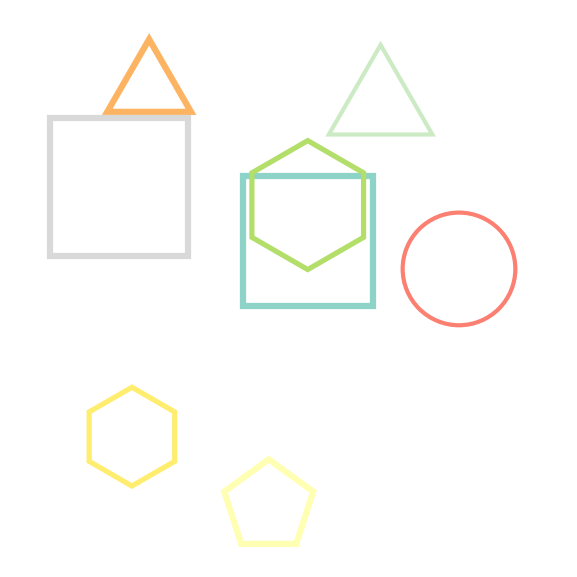[{"shape": "square", "thickness": 3, "radius": 0.56, "center": [0.533, 0.582]}, {"shape": "pentagon", "thickness": 3, "radius": 0.4, "center": [0.465, 0.123]}, {"shape": "circle", "thickness": 2, "radius": 0.49, "center": [0.795, 0.533]}, {"shape": "triangle", "thickness": 3, "radius": 0.42, "center": [0.258, 0.847]}, {"shape": "hexagon", "thickness": 2.5, "radius": 0.56, "center": [0.533, 0.644]}, {"shape": "square", "thickness": 3, "radius": 0.6, "center": [0.206, 0.676]}, {"shape": "triangle", "thickness": 2, "radius": 0.52, "center": [0.659, 0.818]}, {"shape": "hexagon", "thickness": 2.5, "radius": 0.43, "center": [0.228, 0.243]}]